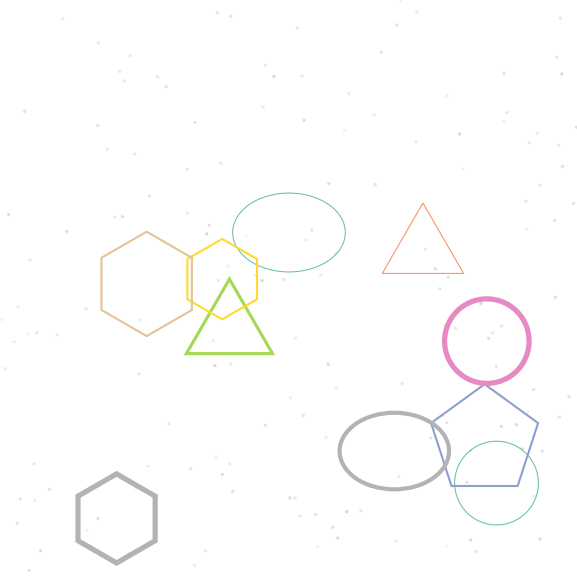[{"shape": "circle", "thickness": 0.5, "radius": 0.36, "center": [0.86, 0.163]}, {"shape": "oval", "thickness": 0.5, "radius": 0.49, "center": [0.5, 0.597]}, {"shape": "triangle", "thickness": 0.5, "radius": 0.41, "center": [0.732, 0.566]}, {"shape": "pentagon", "thickness": 1, "radius": 0.49, "center": [0.839, 0.236]}, {"shape": "circle", "thickness": 2.5, "radius": 0.37, "center": [0.843, 0.408]}, {"shape": "triangle", "thickness": 1.5, "radius": 0.43, "center": [0.397, 0.43]}, {"shape": "hexagon", "thickness": 1, "radius": 0.35, "center": [0.385, 0.516]}, {"shape": "hexagon", "thickness": 1, "radius": 0.45, "center": [0.254, 0.508]}, {"shape": "hexagon", "thickness": 2.5, "radius": 0.39, "center": [0.202, 0.101]}, {"shape": "oval", "thickness": 2, "radius": 0.47, "center": [0.683, 0.218]}]